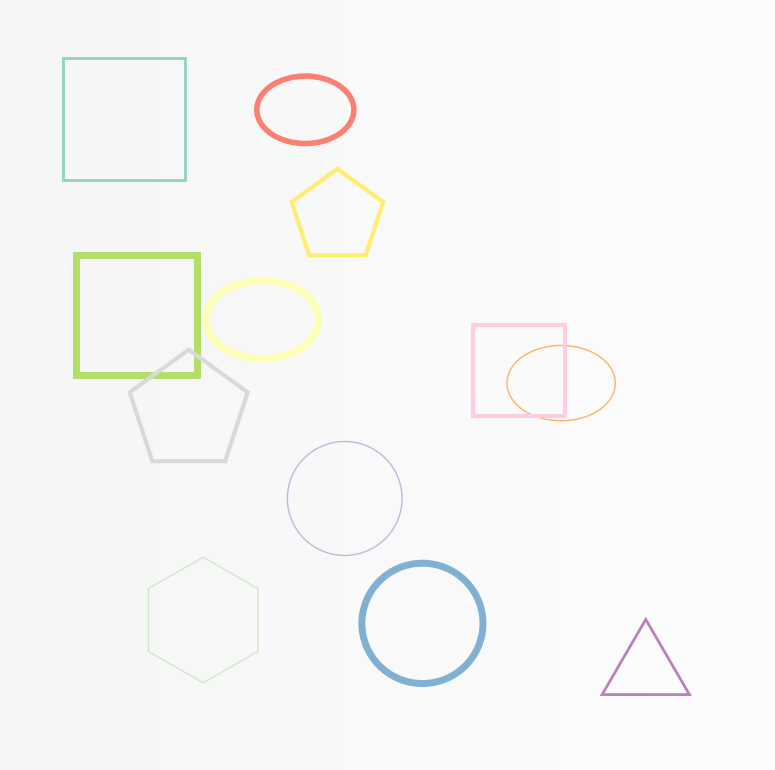[{"shape": "square", "thickness": 1, "radius": 0.39, "center": [0.16, 0.846]}, {"shape": "oval", "thickness": 2.5, "radius": 0.36, "center": [0.339, 0.585]}, {"shape": "circle", "thickness": 0.5, "radius": 0.37, "center": [0.445, 0.353]}, {"shape": "oval", "thickness": 2, "radius": 0.31, "center": [0.394, 0.857]}, {"shape": "circle", "thickness": 2.5, "radius": 0.39, "center": [0.545, 0.19]}, {"shape": "oval", "thickness": 0.5, "radius": 0.35, "center": [0.724, 0.502]}, {"shape": "square", "thickness": 2.5, "radius": 0.39, "center": [0.176, 0.591]}, {"shape": "square", "thickness": 1.5, "radius": 0.3, "center": [0.67, 0.518]}, {"shape": "pentagon", "thickness": 1.5, "radius": 0.4, "center": [0.243, 0.466]}, {"shape": "triangle", "thickness": 1, "radius": 0.33, "center": [0.833, 0.13]}, {"shape": "hexagon", "thickness": 0.5, "radius": 0.41, "center": [0.262, 0.195]}, {"shape": "pentagon", "thickness": 1.5, "radius": 0.31, "center": [0.435, 0.719]}]